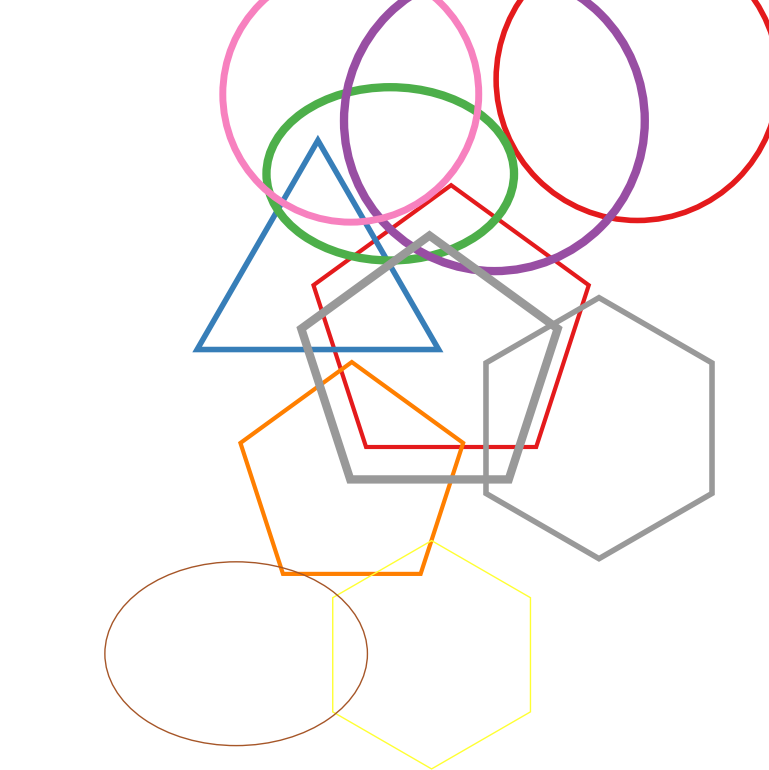[{"shape": "pentagon", "thickness": 1.5, "radius": 0.94, "center": [0.586, 0.572]}, {"shape": "circle", "thickness": 2, "radius": 0.92, "center": [0.828, 0.897]}, {"shape": "triangle", "thickness": 2, "radius": 0.91, "center": [0.413, 0.637]}, {"shape": "oval", "thickness": 3, "radius": 0.8, "center": [0.507, 0.774]}, {"shape": "circle", "thickness": 3, "radius": 0.98, "center": [0.642, 0.843]}, {"shape": "pentagon", "thickness": 1.5, "radius": 0.76, "center": [0.457, 0.378]}, {"shape": "hexagon", "thickness": 0.5, "radius": 0.74, "center": [0.561, 0.15]}, {"shape": "oval", "thickness": 0.5, "radius": 0.85, "center": [0.307, 0.151]}, {"shape": "circle", "thickness": 2.5, "radius": 0.83, "center": [0.456, 0.878]}, {"shape": "pentagon", "thickness": 3, "radius": 0.88, "center": [0.558, 0.519]}, {"shape": "hexagon", "thickness": 2, "radius": 0.85, "center": [0.778, 0.444]}]